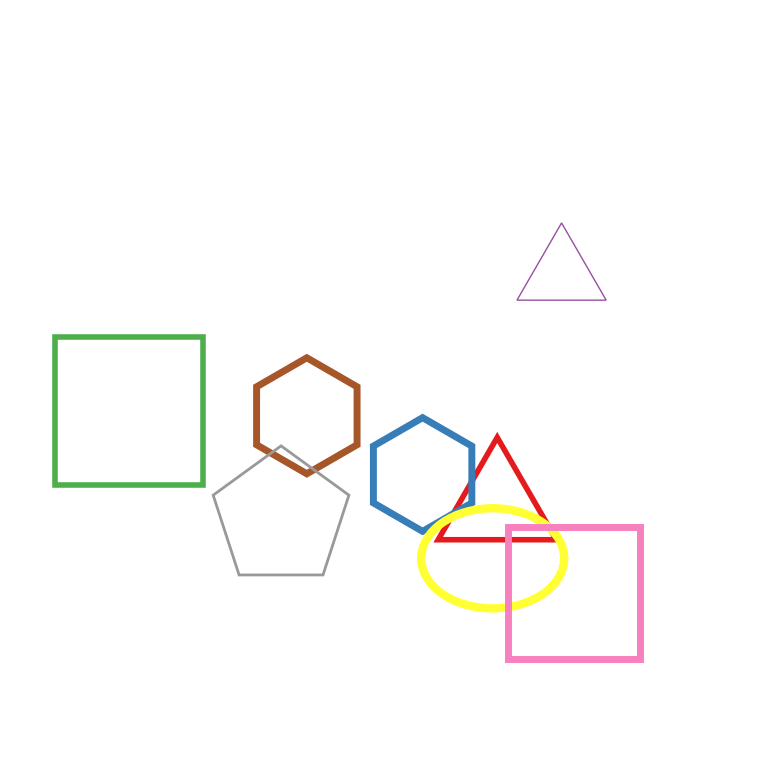[{"shape": "triangle", "thickness": 2, "radius": 0.44, "center": [0.646, 0.343]}, {"shape": "hexagon", "thickness": 2.5, "radius": 0.37, "center": [0.549, 0.384]}, {"shape": "square", "thickness": 2, "radius": 0.48, "center": [0.168, 0.467]}, {"shape": "triangle", "thickness": 0.5, "radius": 0.33, "center": [0.729, 0.644]}, {"shape": "oval", "thickness": 3, "radius": 0.46, "center": [0.64, 0.275]}, {"shape": "hexagon", "thickness": 2.5, "radius": 0.38, "center": [0.398, 0.46]}, {"shape": "square", "thickness": 2.5, "radius": 0.43, "center": [0.746, 0.23]}, {"shape": "pentagon", "thickness": 1, "radius": 0.46, "center": [0.365, 0.328]}]